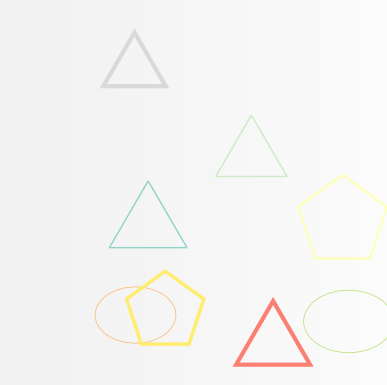[{"shape": "triangle", "thickness": 1, "radius": 0.58, "center": [0.382, 0.415]}, {"shape": "pentagon", "thickness": 1.5, "radius": 0.6, "center": [0.884, 0.426]}, {"shape": "triangle", "thickness": 3, "radius": 0.55, "center": [0.705, 0.108]}, {"shape": "oval", "thickness": 0.5, "radius": 0.52, "center": [0.35, 0.182]}, {"shape": "oval", "thickness": 0.5, "radius": 0.58, "center": [0.9, 0.165]}, {"shape": "triangle", "thickness": 3, "radius": 0.46, "center": [0.347, 0.823]}, {"shape": "triangle", "thickness": 1, "radius": 0.53, "center": [0.649, 0.595]}, {"shape": "pentagon", "thickness": 2.5, "radius": 0.52, "center": [0.426, 0.191]}]